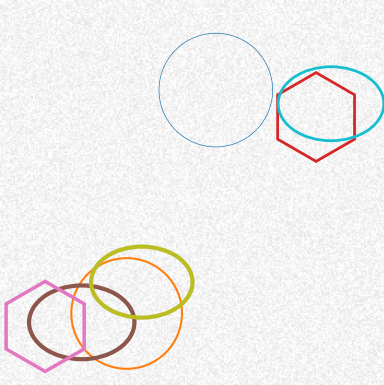[{"shape": "circle", "thickness": 0.5, "radius": 0.74, "center": [0.561, 0.766]}, {"shape": "circle", "thickness": 1.5, "radius": 0.72, "center": [0.329, 0.186]}, {"shape": "hexagon", "thickness": 2, "radius": 0.58, "center": [0.821, 0.696]}, {"shape": "oval", "thickness": 3, "radius": 0.68, "center": [0.212, 0.163]}, {"shape": "hexagon", "thickness": 2.5, "radius": 0.59, "center": [0.117, 0.152]}, {"shape": "oval", "thickness": 3, "radius": 0.66, "center": [0.368, 0.267]}, {"shape": "oval", "thickness": 2, "radius": 0.69, "center": [0.86, 0.731]}]